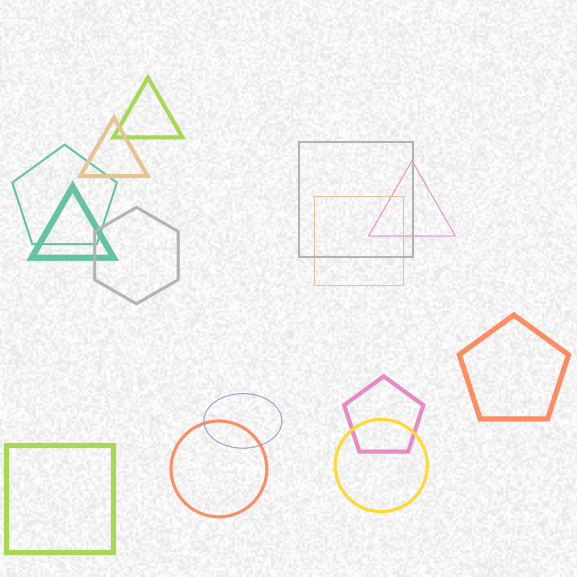[{"shape": "pentagon", "thickness": 1, "radius": 0.48, "center": [0.112, 0.653]}, {"shape": "triangle", "thickness": 3, "radius": 0.41, "center": [0.126, 0.594]}, {"shape": "circle", "thickness": 1.5, "radius": 0.41, "center": [0.379, 0.187]}, {"shape": "pentagon", "thickness": 2.5, "radius": 0.5, "center": [0.89, 0.354]}, {"shape": "oval", "thickness": 0.5, "radius": 0.34, "center": [0.421, 0.27]}, {"shape": "triangle", "thickness": 0.5, "radius": 0.43, "center": [0.713, 0.634]}, {"shape": "pentagon", "thickness": 2, "radius": 0.36, "center": [0.664, 0.275]}, {"shape": "square", "thickness": 2.5, "radius": 0.46, "center": [0.103, 0.136]}, {"shape": "triangle", "thickness": 2, "radius": 0.35, "center": [0.256, 0.796]}, {"shape": "circle", "thickness": 1.5, "radius": 0.4, "center": [0.66, 0.193]}, {"shape": "triangle", "thickness": 2, "radius": 0.34, "center": [0.197, 0.728]}, {"shape": "square", "thickness": 0.5, "radius": 0.39, "center": [0.621, 0.582]}, {"shape": "hexagon", "thickness": 1.5, "radius": 0.42, "center": [0.236, 0.557]}, {"shape": "square", "thickness": 1, "radius": 0.49, "center": [0.617, 0.653]}]